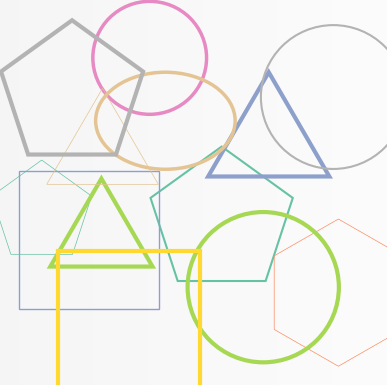[{"shape": "pentagon", "thickness": 1.5, "radius": 0.97, "center": [0.572, 0.426]}, {"shape": "pentagon", "thickness": 0.5, "radius": 0.68, "center": [0.108, 0.449]}, {"shape": "hexagon", "thickness": 0.5, "radius": 0.96, "center": [0.873, 0.24]}, {"shape": "triangle", "thickness": 3, "radius": 0.9, "center": [0.694, 0.632]}, {"shape": "square", "thickness": 1, "radius": 0.9, "center": [0.229, 0.377]}, {"shape": "circle", "thickness": 2.5, "radius": 0.73, "center": [0.386, 0.85]}, {"shape": "triangle", "thickness": 3, "radius": 0.76, "center": [0.262, 0.384]}, {"shape": "circle", "thickness": 3, "radius": 0.98, "center": [0.679, 0.254]}, {"shape": "square", "thickness": 3, "radius": 0.91, "center": [0.334, 0.164]}, {"shape": "triangle", "thickness": 0.5, "radius": 0.83, "center": [0.265, 0.604]}, {"shape": "oval", "thickness": 2.5, "radius": 0.9, "center": [0.427, 0.686]}, {"shape": "circle", "thickness": 1.5, "radius": 0.93, "center": [0.86, 0.748]}, {"shape": "pentagon", "thickness": 3, "radius": 0.96, "center": [0.186, 0.755]}]